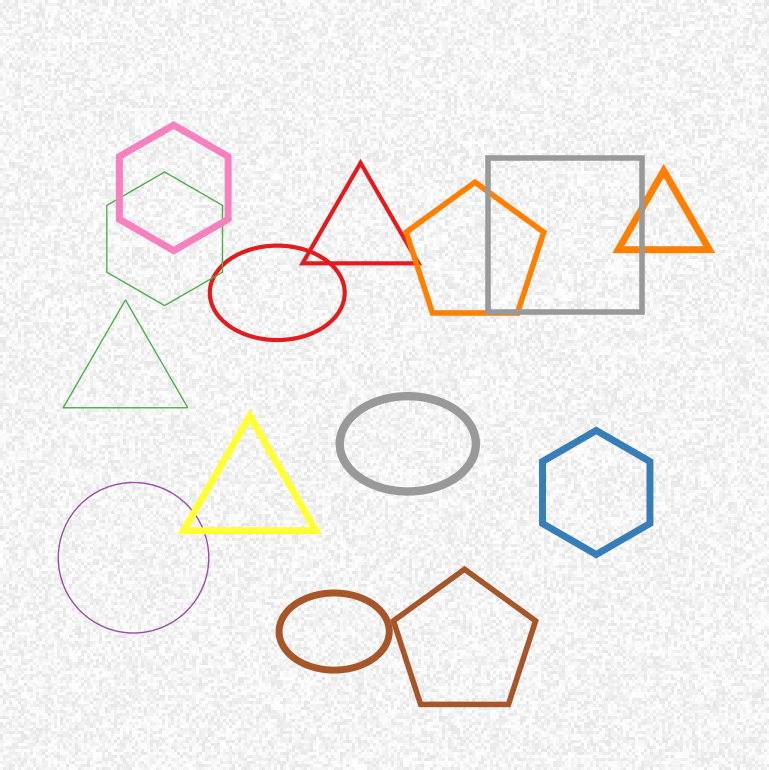[{"shape": "triangle", "thickness": 1.5, "radius": 0.43, "center": [0.468, 0.701]}, {"shape": "oval", "thickness": 1.5, "radius": 0.44, "center": [0.36, 0.62]}, {"shape": "hexagon", "thickness": 2.5, "radius": 0.4, "center": [0.774, 0.36]}, {"shape": "hexagon", "thickness": 0.5, "radius": 0.43, "center": [0.214, 0.69]}, {"shape": "triangle", "thickness": 0.5, "radius": 0.47, "center": [0.163, 0.517]}, {"shape": "circle", "thickness": 0.5, "radius": 0.49, "center": [0.173, 0.276]}, {"shape": "triangle", "thickness": 2.5, "radius": 0.34, "center": [0.862, 0.71]}, {"shape": "pentagon", "thickness": 2, "radius": 0.47, "center": [0.617, 0.669]}, {"shape": "triangle", "thickness": 2.5, "radius": 0.5, "center": [0.324, 0.36]}, {"shape": "pentagon", "thickness": 2, "radius": 0.49, "center": [0.603, 0.164]}, {"shape": "oval", "thickness": 2.5, "radius": 0.36, "center": [0.434, 0.18]}, {"shape": "hexagon", "thickness": 2.5, "radius": 0.41, "center": [0.226, 0.756]}, {"shape": "square", "thickness": 2, "radius": 0.5, "center": [0.734, 0.694]}, {"shape": "oval", "thickness": 3, "radius": 0.44, "center": [0.53, 0.424]}]